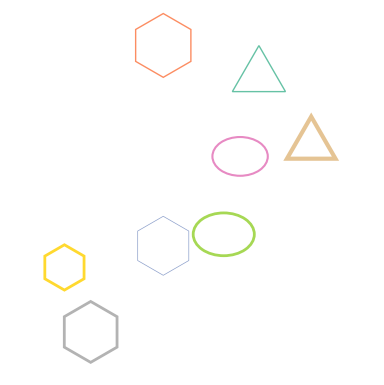[{"shape": "triangle", "thickness": 1, "radius": 0.4, "center": [0.673, 0.802]}, {"shape": "hexagon", "thickness": 1, "radius": 0.41, "center": [0.424, 0.882]}, {"shape": "hexagon", "thickness": 0.5, "radius": 0.38, "center": [0.424, 0.362]}, {"shape": "oval", "thickness": 1.5, "radius": 0.36, "center": [0.624, 0.594]}, {"shape": "oval", "thickness": 2, "radius": 0.4, "center": [0.581, 0.391]}, {"shape": "hexagon", "thickness": 2, "radius": 0.29, "center": [0.167, 0.305]}, {"shape": "triangle", "thickness": 3, "radius": 0.36, "center": [0.808, 0.624]}, {"shape": "hexagon", "thickness": 2, "radius": 0.4, "center": [0.236, 0.138]}]